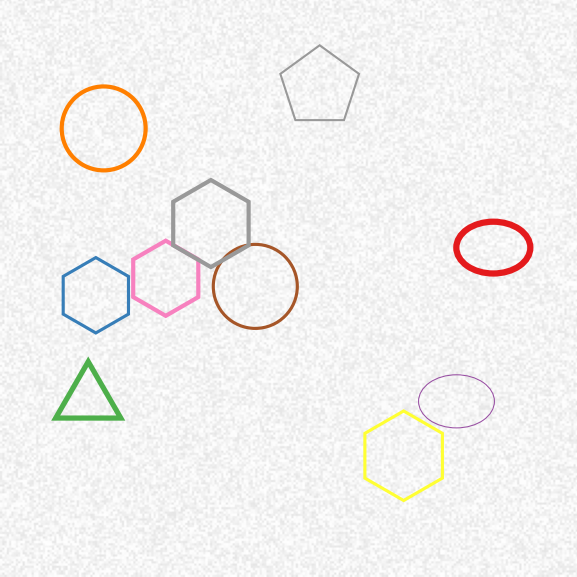[{"shape": "oval", "thickness": 3, "radius": 0.32, "center": [0.854, 0.57]}, {"shape": "hexagon", "thickness": 1.5, "radius": 0.33, "center": [0.166, 0.488]}, {"shape": "triangle", "thickness": 2.5, "radius": 0.33, "center": [0.153, 0.308]}, {"shape": "oval", "thickness": 0.5, "radius": 0.33, "center": [0.79, 0.304]}, {"shape": "circle", "thickness": 2, "radius": 0.36, "center": [0.18, 0.777]}, {"shape": "hexagon", "thickness": 1.5, "radius": 0.39, "center": [0.699, 0.21]}, {"shape": "circle", "thickness": 1.5, "radius": 0.36, "center": [0.442, 0.503]}, {"shape": "hexagon", "thickness": 2, "radius": 0.33, "center": [0.287, 0.517]}, {"shape": "hexagon", "thickness": 2, "radius": 0.38, "center": [0.365, 0.612]}, {"shape": "pentagon", "thickness": 1, "radius": 0.36, "center": [0.554, 0.849]}]